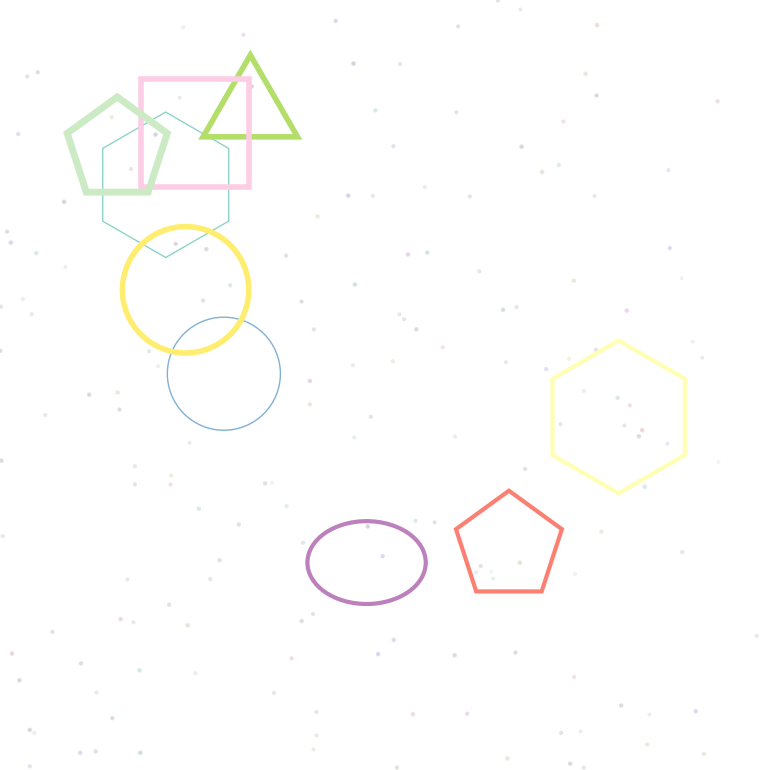[{"shape": "hexagon", "thickness": 0.5, "radius": 0.47, "center": [0.215, 0.76]}, {"shape": "hexagon", "thickness": 1.5, "radius": 0.5, "center": [0.803, 0.459]}, {"shape": "pentagon", "thickness": 1.5, "radius": 0.36, "center": [0.661, 0.29]}, {"shape": "circle", "thickness": 0.5, "radius": 0.37, "center": [0.291, 0.515]}, {"shape": "triangle", "thickness": 2, "radius": 0.35, "center": [0.325, 0.858]}, {"shape": "square", "thickness": 2, "radius": 0.35, "center": [0.253, 0.827]}, {"shape": "oval", "thickness": 1.5, "radius": 0.38, "center": [0.476, 0.269]}, {"shape": "pentagon", "thickness": 2.5, "radius": 0.34, "center": [0.152, 0.806]}, {"shape": "circle", "thickness": 2, "radius": 0.41, "center": [0.241, 0.624]}]